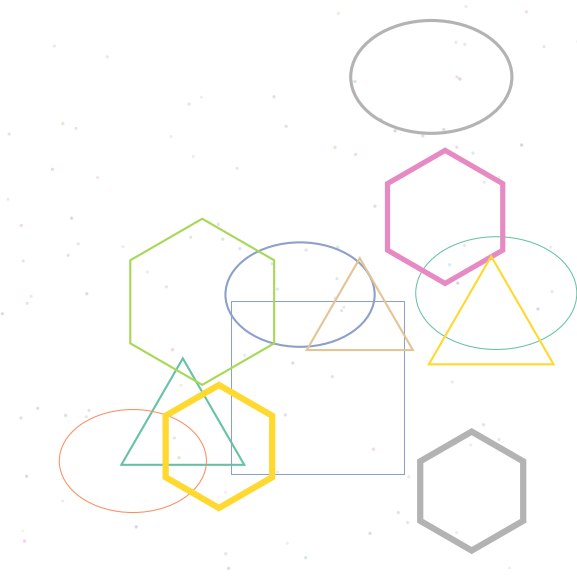[{"shape": "triangle", "thickness": 1, "radius": 0.61, "center": [0.317, 0.256]}, {"shape": "oval", "thickness": 0.5, "radius": 0.7, "center": [0.859, 0.492]}, {"shape": "oval", "thickness": 0.5, "radius": 0.64, "center": [0.23, 0.201]}, {"shape": "oval", "thickness": 1, "radius": 0.65, "center": [0.52, 0.489]}, {"shape": "square", "thickness": 0.5, "radius": 0.75, "center": [0.549, 0.328]}, {"shape": "hexagon", "thickness": 2.5, "radius": 0.58, "center": [0.771, 0.624]}, {"shape": "hexagon", "thickness": 1, "radius": 0.72, "center": [0.35, 0.477]}, {"shape": "triangle", "thickness": 1, "radius": 0.62, "center": [0.851, 0.431]}, {"shape": "hexagon", "thickness": 3, "radius": 0.53, "center": [0.379, 0.226]}, {"shape": "triangle", "thickness": 1, "radius": 0.53, "center": [0.623, 0.446]}, {"shape": "oval", "thickness": 1.5, "radius": 0.7, "center": [0.747, 0.866]}, {"shape": "hexagon", "thickness": 3, "radius": 0.51, "center": [0.817, 0.149]}]